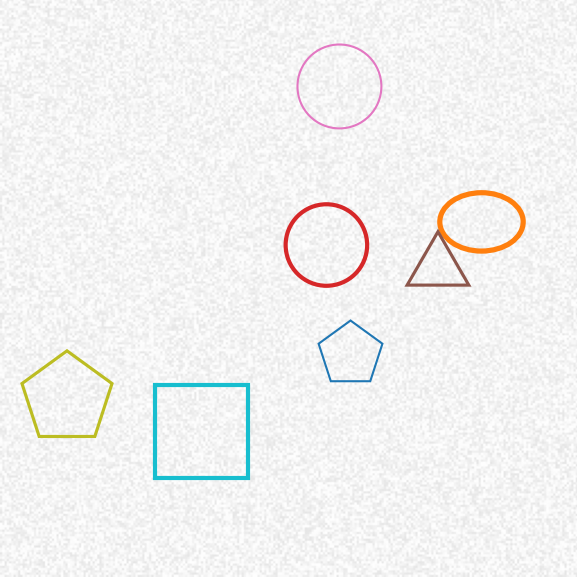[{"shape": "pentagon", "thickness": 1, "radius": 0.29, "center": [0.607, 0.386]}, {"shape": "oval", "thickness": 2.5, "radius": 0.36, "center": [0.834, 0.615]}, {"shape": "circle", "thickness": 2, "radius": 0.35, "center": [0.565, 0.575]}, {"shape": "triangle", "thickness": 1.5, "radius": 0.31, "center": [0.758, 0.536]}, {"shape": "circle", "thickness": 1, "radius": 0.36, "center": [0.588, 0.849]}, {"shape": "pentagon", "thickness": 1.5, "radius": 0.41, "center": [0.116, 0.31]}, {"shape": "square", "thickness": 2, "radius": 0.4, "center": [0.348, 0.252]}]